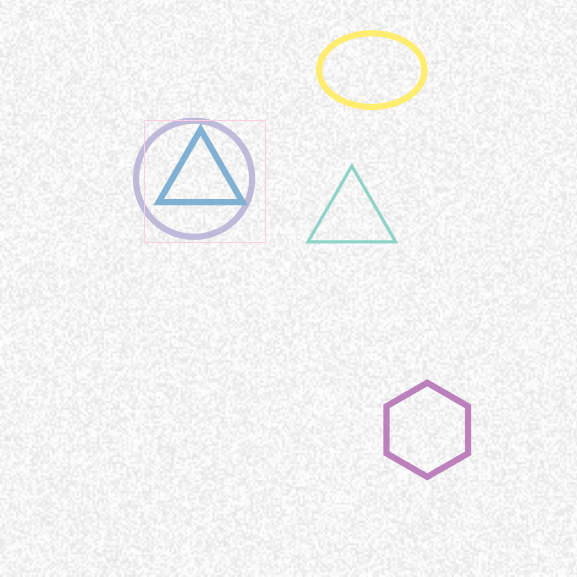[{"shape": "triangle", "thickness": 1.5, "radius": 0.44, "center": [0.609, 0.624]}, {"shape": "circle", "thickness": 3, "radius": 0.5, "center": [0.336, 0.69]}, {"shape": "triangle", "thickness": 3, "radius": 0.42, "center": [0.347, 0.691]}, {"shape": "square", "thickness": 0.5, "radius": 0.52, "center": [0.355, 0.686]}, {"shape": "hexagon", "thickness": 3, "radius": 0.41, "center": [0.74, 0.255]}, {"shape": "oval", "thickness": 3, "radius": 0.46, "center": [0.644, 0.878]}]